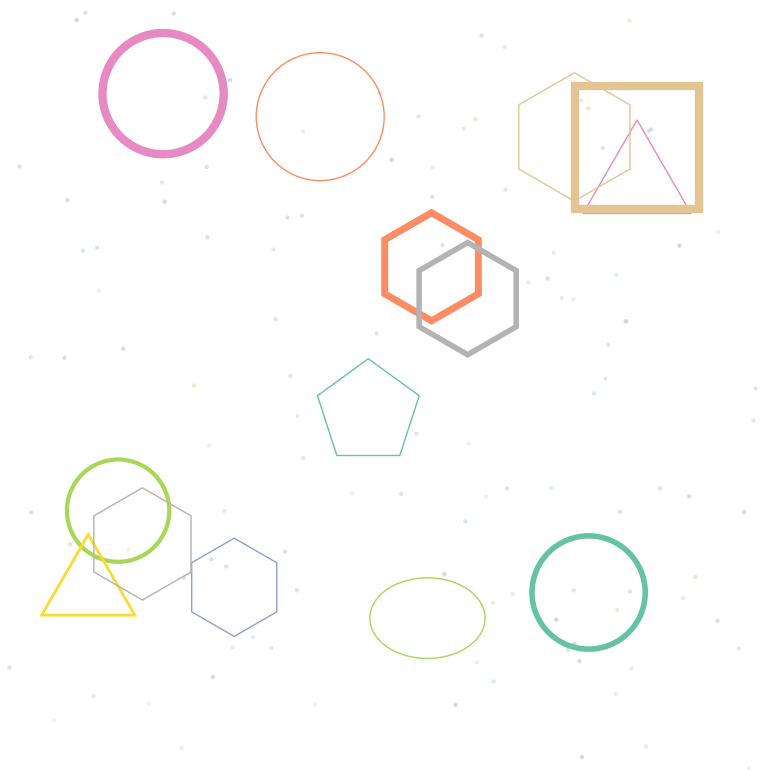[{"shape": "circle", "thickness": 2, "radius": 0.37, "center": [0.764, 0.231]}, {"shape": "pentagon", "thickness": 0.5, "radius": 0.35, "center": [0.478, 0.465]}, {"shape": "hexagon", "thickness": 2.5, "radius": 0.35, "center": [0.56, 0.654]}, {"shape": "circle", "thickness": 0.5, "radius": 0.42, "center": [0.416, 0.849]}, {"shape": "hexagon", "thickness": 0.5, "radius": 0.32, "center": [0.304, 0.237]}, {"shape": "circle", "thickness": 3, "radius": 0.39, "center": [0.212, 0.878]}, {"shape": "triangle", "thickness": 0.5, "radius": 0.4, "center": [0.827, 0.763]}, {"shape": "circle", "thickness": 1.5, "radius": 0.33, "center": [0.153, 0.337]}, {"shape": "oval", "thickness": 0.5, "radius": 0.37, "center": [0.555, 0.197]}, {"shape": "triangle", "thickness": 1, "radius": 0.35, "center": [0.115, 0.236]}, {"shape": "square", "thickness": 3, "radius": 0.4, "center": [0.827, 0.808]}, {"shape": "hexagon", "thickness": 0.5, "radius": 0.42, "center": [0.746, 0.822]}, {"shape": "hexagon", "thickness": 2, "radius": 0.36, "center": [0.607, 0.612]}, {"shape": "hexagon", "thickness": 0.5, "radius": 0.36, "center": [0.185, 0.294]}]